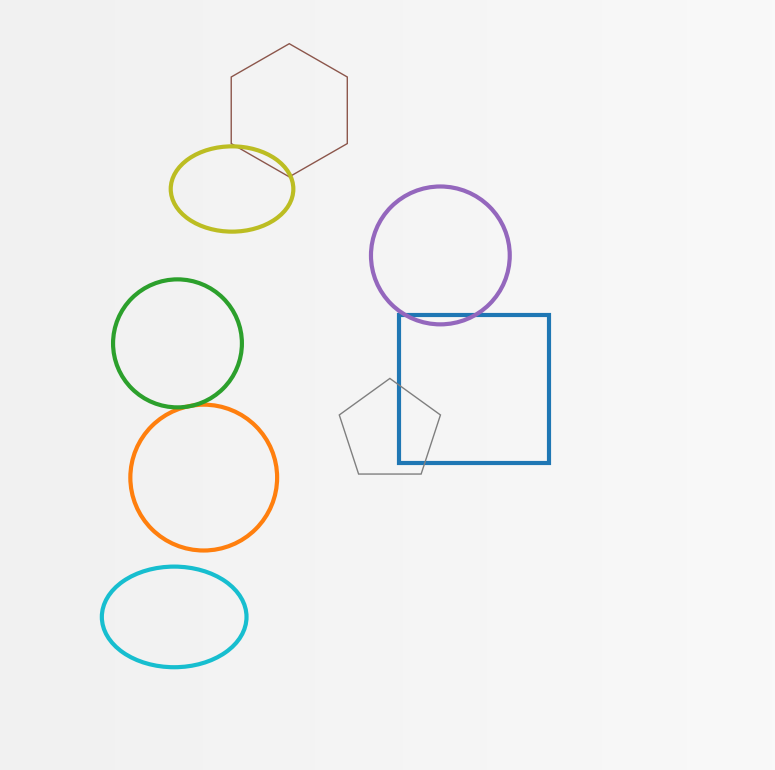[{"shape": "square", "thickness": 1.5, "radius": 0.48, "center": [0.612, 0.495]}, {"shape": "circle", "thickness": 1.5, "radius": 0.47, "center": [0.263, 0.38]}, {"shape": "circle", "thickness": 1.5, "radius": 0.42, "center": [0.229, 0.554]}, {"shape": "circle", "thickness": 1.5, "radius": 0.45, "center": [0.568, 0.668]}, {"shape": "hexagon", "thickness": 0.5, "radius": 0.43, "center": [0.373, 0.857]}, {"shape": "pentagon", "thickness": 0.5, "radius": 0.34, "center": [0.503, 0.44]}, {"shape": "oval", "thickness": 1.5, "radius": 0.4, "center": [0.299, 0.755]}, {"shape": "oval", "thickness": 1.5, "radius": 0.47, "center": [0.225, 0.199]}]